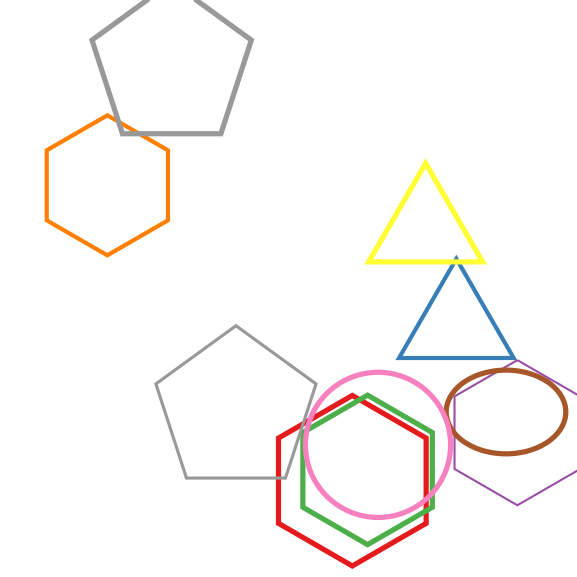[{"shape": "hexagon", "thickness": 2.5, "radius": 0.74, "center": [0.61, 0.167]}, {"shape": "triangle", "thickness": 2, "radius": 0.57, "center": [0.79, 0.437]}, {"shape": "hexagon", "thickness": 2.5, "radius": 0.65, "center": [0.637, 0.185]}, {"shape": "hexagon", "thickness": 1, "radius": 0.63, "center": [0.896, 0.25]}, {"shape": "hexagon", "thickness": 2, "radius": 0.61, "center": [0.186, 0.678]}, {"shape": "triangle", "thickness": 2.5, "radius": 0.57, "center": [0.737, 0.603]}, {"shape": "oval", "thickness": 2.5, "radius": 0.52, "center": [0.876, 0.286]}, {"shape": "circle", "thickness": 2.5, "radius": 0.63, "center": [0.655, 0.229]}, {"shape": "pentagon", "thickness": 2.5, "radius": 0.73, "center": [0.297, 0.885]}, {"shape": "pentagon", "thickness": 1.5, "radius": 0.73, "center": [0.409, 0.289]}]